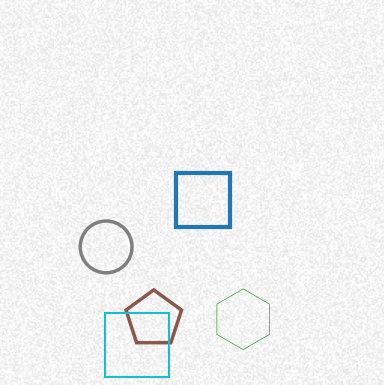[{"shape": "square", "thickness": 3, "radius": 0.35, "center": [0.528, 0.48]}, {"shape": "hexagon", "thickness": 0.5, "radius": 0.39, "center": [0.632, 0.171]}, {"shape": "pentagon", "thickness": 2.5, "radius": 0.38, "center": [0.399, 0.171]}, {"shape": "circle", "thickness": 2.5, "radius": 0.34, "center": [0.276, 0.359]}, {"shape": "square", "thickness": 1.5, "radius": 0.42, "center": [0.355, 0.104]}]